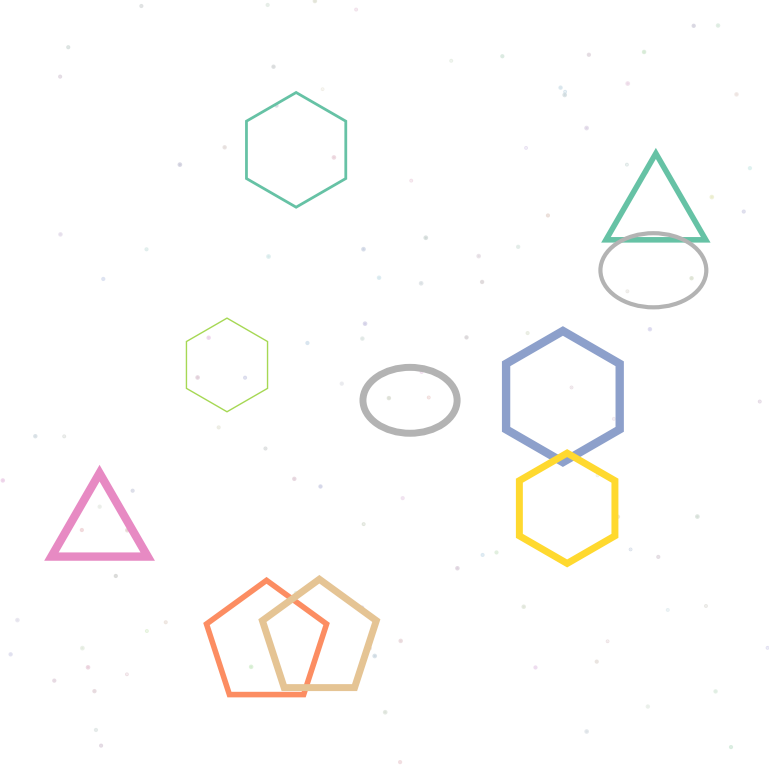[{"shape": "triangle", "thickness": 2, "radius": 0.37, "center": [0.852, 0.726]}, {"shape": "hexagon", "thickness": 1, "radius": 0.37, "center": [0.385, 0.805]}, {"shape": "pentagon", "thickness": 2, "radius": 0.41, "center": [0.346, 0.164]}, {"shape": "hexagon", "thickness": 3, "radius": 0.43, "center": [0.731, 0.485]}, {"shape": "triangle", "thickness": 3, "radius": 0.36, "center": [0.129, 0.313]}, {"shape": "hexagon", "thickness": 0.5, "radius": 0.3, "center": [0.295, 0.526]}, {"shape": "hexagon", "thickness": 2.5, "radius": 0.36, "center": [0.737, 0.34]}, {"shape": "pentagon", "thickness": 2.5, "radius": 0.39, "center": [0.415, 0.17]}, {"shape": "oval", "thickness": 1.5, "radius": 0.34, "center": [0.849, 0.649]}, {"shape": "oval", "thickness": 2.5, "radius": 0.31, "center": [0.533, 0.48]}]